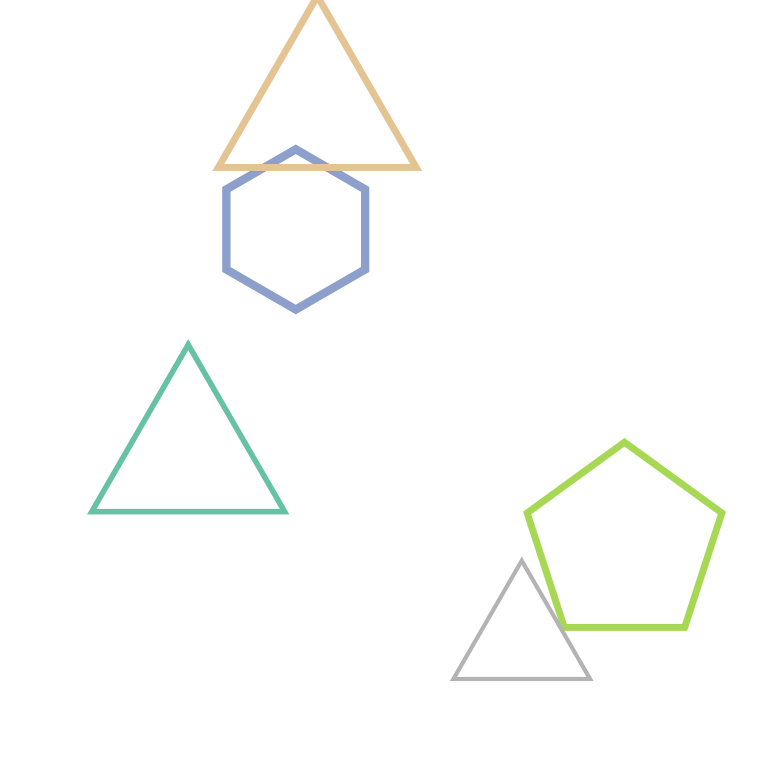[{"shape": "triangle", "thickness": 2, "radius": 0.72, "center": [0.244, 0.408]}, {"shape": "hexagon", "thickness": 3, "radius": 0.52, "center": [0.384, 0.702]}, {"shape": "pentagon", "thickness": 2.5, "radius": 0.66, "center": [0.811, 0.293]}, {"shape": "triangle", "thickness": 2.5, "radius": 0.74, "center": [0.412, 0.857]}, {"shape": "triangle", "thickness": 1.5, "radius": 0.51, "center": [0.678, 0.169]}]